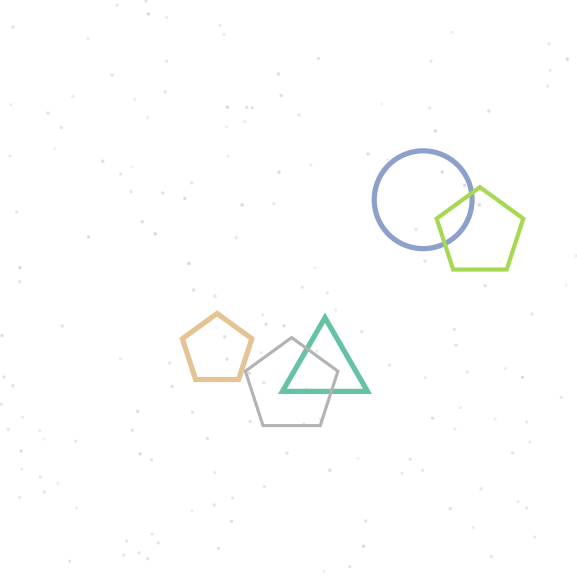[{"shape": "triangle", "thickness": 2.5, "radius": 0.43, "center": [0.563, 0.364]}, {"shape": "circle", "thickness": 2.5, "radius": 0.42, "center": [0.733, 0.653]}, {"shape": "pentagon", "thickness": 2, "radius": 0.39, "center": [0.831, 0.596]}, {"shape": "pentagon", "thickness": 2.5, "radius": 0.32, "center": [0.376, 0.393]}, {"shape": "pentagon", "thickness": 1.5, "radius": 0.42, "center": [0.505, 0.33]}]